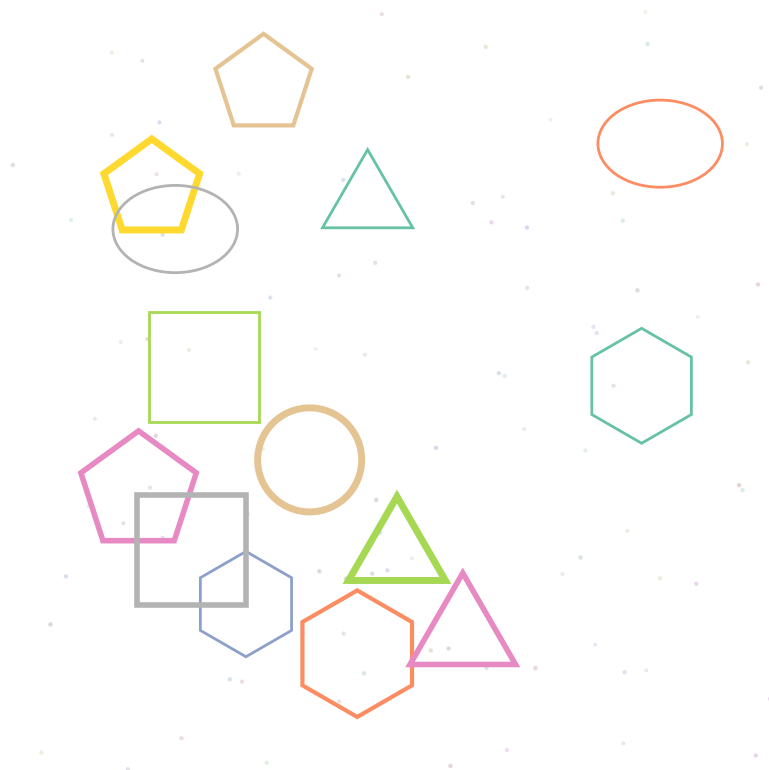[{"shape": "triangle", "thickness": 1, "radius": 0.34, "center": [0.477, 0.738]}, {"shape": "hexagon", "thickness": 1, "radius": 0.37, "center": [0.833, 0.499]}, {"shape": "oval", "thickness": 1, "radius": 0.4, "center": [0.857, 0.813]}, {"shape": "hexagon", "thickness": 1.5, "radius": 0.41, "center": [0.464, 0.151]}, {"shape": "hexagon", "thickness": 1, "radius": 0.34, "center": [0.319, 0.215]}, {"shape": "pentagon", "thickness": 2, "radius": 0.39, "center": [0.18, 0.362]}, {"shape": "triangle", "thickness": 2, "radius": 0.4, "center": [0.601, 0.177]}, {"shape": "square", "thickness": 1, "radius": 0.36, "center": [0.265, 0.523]}, {"shape": "triangle", "thickness": 2.5, "radius": 0.36, "center": [0.516, 0.282]}, {"shape": "pentagon", "thickness": 2.5, "radius": 0.33, "center": [0.197, 0.754]}, {"shape": "circle", "thickness": 2.5, "radius": 0.34, "center": [0.402, 0.403]}, {"shape": "pentagon", "thickness": 1.5, "radius": 0.33, "center": [0.342, 0.89]}, {"shape": "square", "thickness": 2, "radius": 0.36, "center": [0.249, 0.286]}, {"shape": "oval", "thickness": 1, "radius": 0.4, "center": [0.228, 0.703]}]